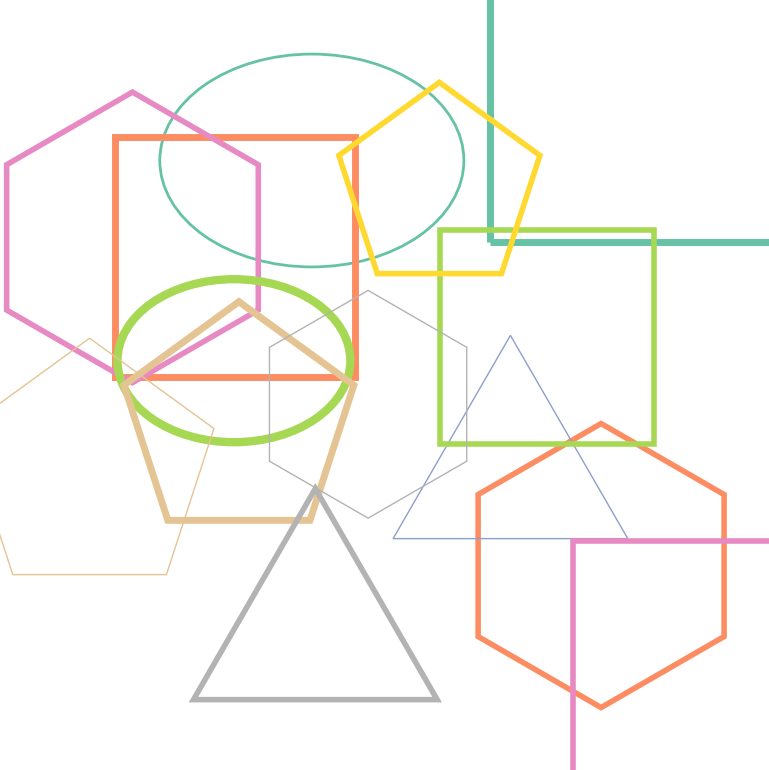[{"shape": "oval", "thickness": 1, "radius": 0.99, "center": [0.405, 0.792]}, {"shape": "square", "thickness": 2.5, "radius": 0.91, "center": [0.819, 0.868]}, {"shape": "hexagon", "thickness": 2, "radius": 0.92, "center": [0.781, 0.266]}, {"shape": "square", "thickness": 2.5, "radius": 0.78, "center": [0.305, 0.667]}, {"shape": "triangle", "thickness": 0.5, "radius": 0.88, "center": [0.663, 0.388]}, {"shape": "hexagon", "thickness": 2, "radius": 0.94, "center": [0.172, 0.692]}, {"shape": "square", "thickness": 2, "radius": 0.76, "center": [0.896, 0.145]}, {"shape": "square", "thickness": 2, "radius": 0.69, "center": [0.711, 0.562]}, {"shape": "oval", "thickness": 3, "radius": 0.76, "center": [0.304, 0.532]}, {"shape": "pentagon", "thickness": 2, "radius": 0.69, "center": [0.571, 0.756]}, {"shape": "pentagon", "thickness": 0.5, "radius": 0.85, "center": [0.116, 0.391]}, {"shape": "pentagon", "thickness": 2.5, "radius": 0.78, "center": [0.31, 0.451]}, {"shape": "hexagon", "thickness": 0.5, "radius": 0.74, "center": [0.478, 0.475]}, {"shape": "triangle", "thickness": 2, "radius": 0.91, "center": [0.41, 0.183]}]